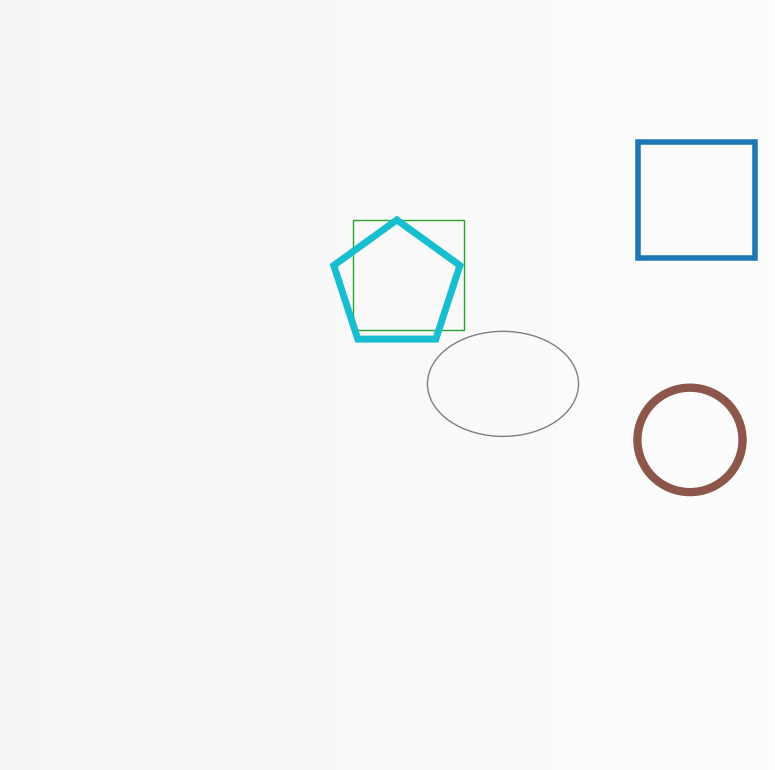[{"shape": "square", "thickness": 2, "radius": 0.38, "center": [0.899, 0.74]}, {"shape": "square", "thickness": 0.5, "radius": 0.36, "center": [0.527, 0.643]}, {"shape": "circle", "thickness": 3, "radius": 0.34, "center": [0.89, 0.429]}, {"shape": "oval", "thickness": 0.5, "radius": 0.49, "center": [0.649, 0.501]}, {"shape": "pentagon", "thickness": 2.5, "radius": 0.43, "center": [0.512, 0.629]}]